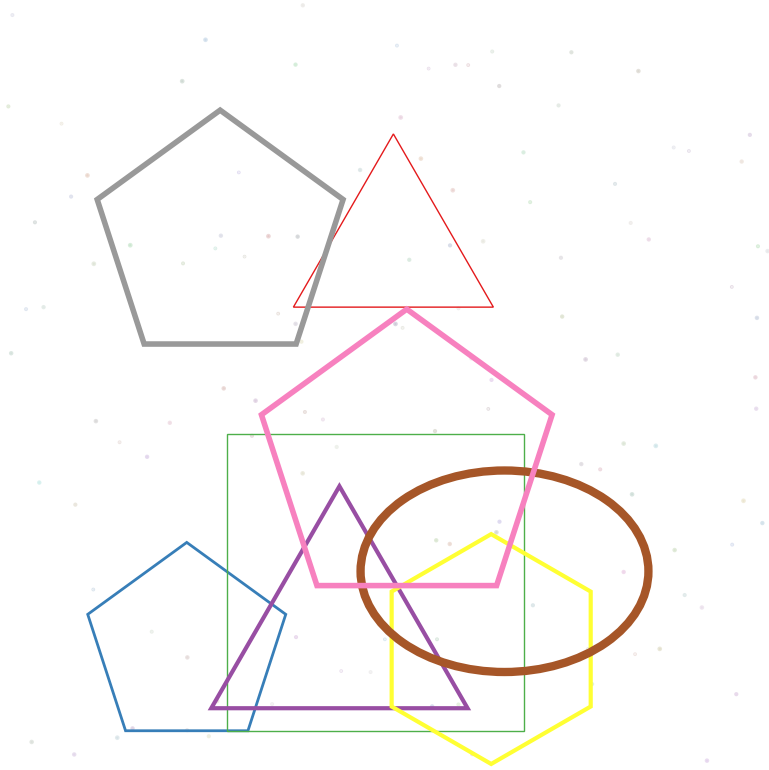[{"shape": "triangle", "thickness": 0.5, "radius": 0.75, "center": [0.511, 0.676]}, {"shape": "pentagon", "thickness": 1, "radius": 0.68, "center": [0.243, 0.16]}, {"shape": "square", "thickness": 0.5, "radius": 0.96, "center": [0.487, 0.243]}, {"shape": "triangle", "thickness": 1.5, "radius": 0.96, "center": [0.441, 0.176]}, {"shape": "hexagon", "thickness": 1.5, "radius": 0.75, "center": [0.638, 0.157]}, {"shape": "oval", "thickness": 3, "radius": 0.93, "center": [0.655, 0.258]}, {"shape": "pentagon", "thickness": 2, "radius": 0.99, "center": [0.528, 0.4]}, {"shape": "pentagon", "thickness": 2, "radius": 0.84, "center": [0.286, 0.689]}]